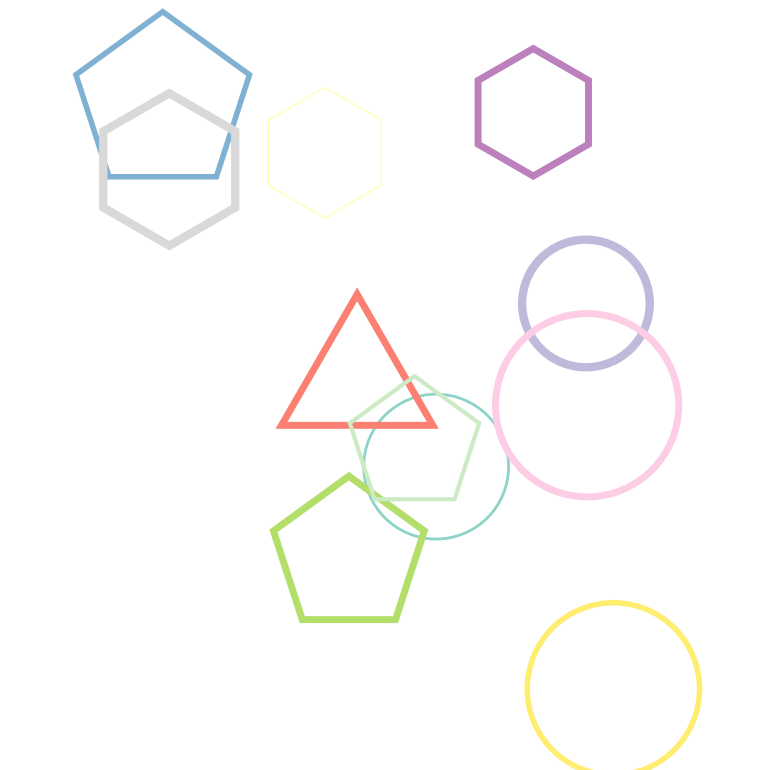[{"shape": "circle", "thickness": 1, "radius": 0.47, "center": [0.566, 0.394]}, {"shape": "hexagon", "thickness": 0.5, "radius": 0.42, "center": [0.422, 0.802]}, {"shape": "circle", "thickness": 3, "radius": 0.41, "center": [0.761, 0.606]}, {"shape": "triangle", "thickness": 2.5, "radius": 0.57, "center": [0.464, 0.504]}, {"shape": "pentagon", "thickness": 2, "radius": 0.59, "center": [0.211, 0.866]}, {"shape": "pentagon", "thickness": 2.5, "radius": 0.52, "center": [0.453, 0.279]}, {"shape": "circle", "thickness": 2.5, "radius": 0.6, "center": [0.763, 0.474]}, {"shape": "hexagon", "thickness": 3, "radius": 0.49, "center": [0.22, 0.78]}, {"shape": "hexagon", "thickness": 2.5, "radius": 0.41, "center": [0.693, 0.854]}, {"shape": "pentagon", "thickness": 1.5, "radius": 0.44, "center": [0.538, 0.423]}, {"shape": "circle", "thickness": 2, "radius": 0.56, "center": [0.797, 0.105]}]